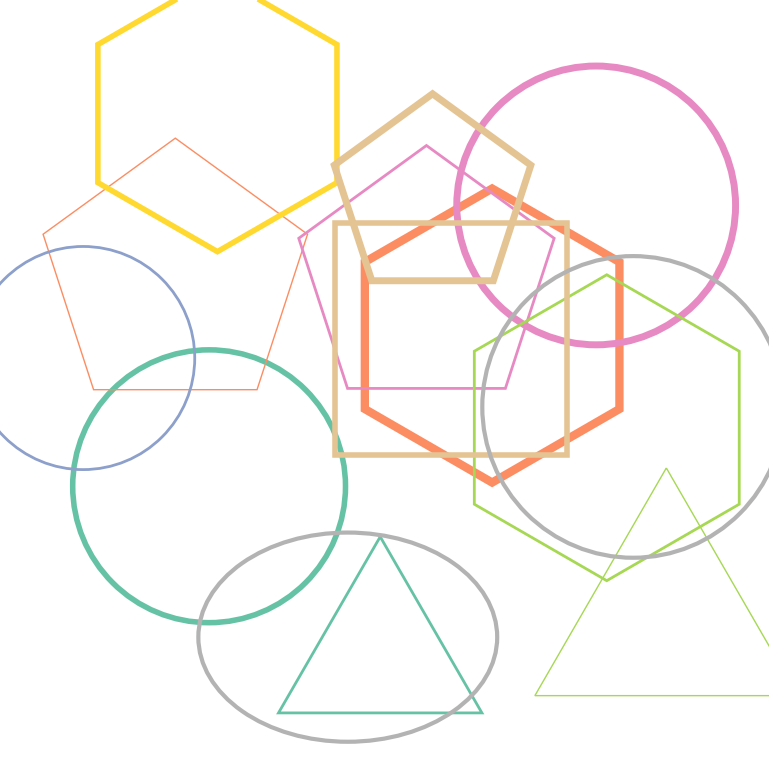[{"shape": "triangle", "thickness": 1, "radius": 0.76, "center": [0.494, 0.15]}, {"shape": "circle", "thickness": 2, "radius": 0.89, "center": [0.272, 0.368]}, {"shape": "hexagon", "thickness": 3, "radius": 0.95, "center": [0.639, 0.564]}, {"shape": "pentagon", "thickness": 0.5, "radius": 0.9, "center": [0.228, 0.64]}, {"shape": "circle", "thickness": 1, "radius": 0.72, "center": [0.108, 0.535]}, {"shape": "circle", "thickness": 2.5, "radius": 0.91, "center": [0.774, 0.733]}, {"shape": "pentagon", "thickness": 1, "radius": 0.87, "center": [0.554, 0.637]}, {"shape": "triangle", "thickness": 0.5, "radius": 0.99, "center": [0.865, 0.195]}, {"shape": "hexagon", "thickness": 1, "radius": 0.99, "center": [0.788, 0.445]}, {"shape": "hexagon", "thickness": 2, "radius": 0.9, "center": [0.282, 0.852]}, {"shape": "pentagon", "thickness": 2.5, "radius": 0.67, "center": [0.562, 0.744]}, {"shape": "square", "thickness": 2, "radius": 0.75, "center": [0.586, 0.559]}, {"shape": "oval", "thickness": 1.5, "radius": 0.97, "center": [0.452, 0.173]}, {"shape": "circle", "thickness": 1.5, "radius": 0.98, "center": [0.822, 0.472]}]